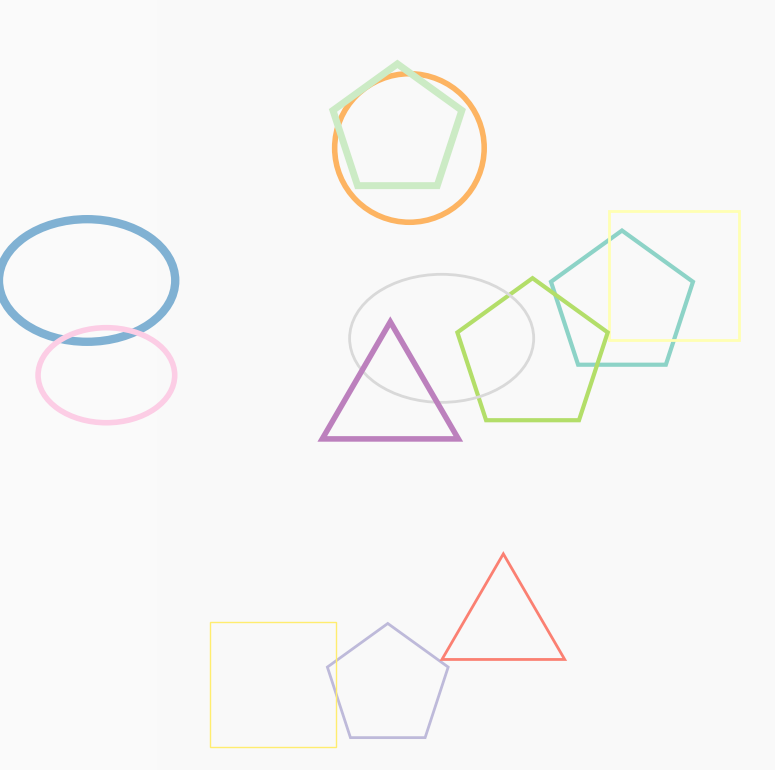[{"shape": "pentagon", "thickness": 1.5, "radius": 0.48, "center": [0.803, 0.604]}, {"shape": "square", "thickness": 1, "radius": 0.42, "center": [0.87, 0.642]}, {"shape": "pentagon", "thickness": 1, "radius": 0.41, "center": [0.5, 0.108]}, {"shape": "triangle", "thickness": 1, "radius": 0.46, "center": [0.649, 0.189]}, {"shape": "oval", "thickness": 3, "radius": 0.57, "center": [0.112, 0.636]}, {"shape": "circle", "thickness": 2, "radius": 0.48, "center": [0.528, 0.808]}, {"shape": "pentagon", "thickness": 1.5, "radius": 0.51, "center": [0.687, 0.537]}, {"shape": "oval", "thickness": 2, "radius": 0.44, "center": [0.137, 0.513]}, {"shape": "oval", "thickness": 1, "radius": 0.59, "center": [0.57, 0.561]}, {"shape": "triangle", "thickness": 2, "radius": 0.51, "center": [0.504, 0.481]}, {"shape": "pentagon", "thickness": 2.5, "radius": 0.44, "center": [0.513, 0.83]}, {"shape": "square", "thickness": 0.5, "radius": 0.41, "center": [0.353, 0.111]}]